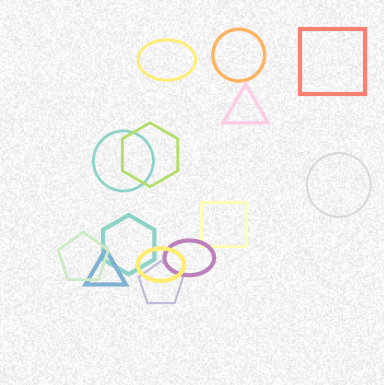[{"shape": "circle", "thickness": 2, "radius": 0.39, "center": [0.321, 0.582]}, {"shape": "hexagon", "thickness": 3, "radius": 0.38, "center": [0.334, 0.365]}, {"shape": "square", "thickness": 2, "radius": 0.29, "center": [0.58, 0.419]}, {"shape": "pentagon", "thickness": 1.5, "radius": 0.3, "center": [0.418, 0.262]}, {"shape": "square", "thickness": 3, "radius": 0.42, "center": [0.864, 0.84]}, {"shape": "triangle", "thickness": 3, "radius": 0.3, "center": [0.275, 0.291]}, {"shape": "circle", "thickness": 2.5, "radius": 0.34, "center": [0.62, 0.857]}, {"shape": "hexagon", "thickness": 2, "radius": 0.42, "center": [0.39, 0.598]}, {"shape": "triangle", "thickness": 2.5, "radius": 0.34, "center": [0.638, 0.715]}, {"shape": "circle", "thickness": 1.5, "radius": 0.41, "center": [0.88, 0.52]}, {"shape": "oval", "thickness": 3, "radius": 0.32, "center": [0.492, 0.33]}, {"shape": "pentagon", "thickness": 2, "radius": 0.34, "center": [0.216, 0.329]}, {"shape": "oval", "thickness": 3, "radius": 0.3, "center": [0.418, 0.313]}, {"shape": "oval", "thickness": 2, "radius": 0.37, "center": [0.433, 0.844]}]